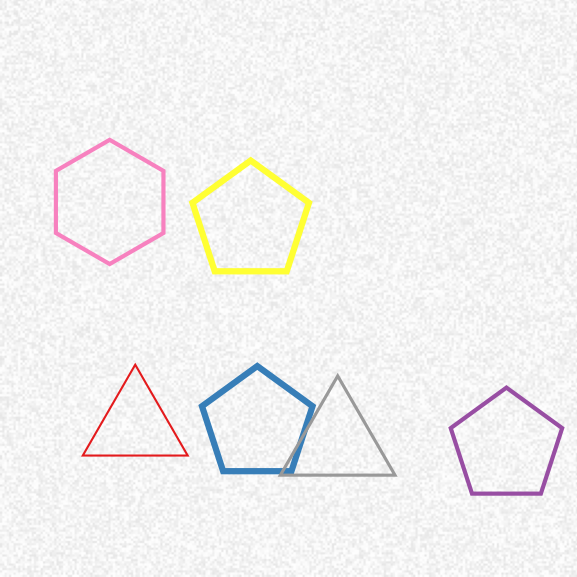[{"shape": "triangle", "thickness": 1, "radius": 0.52, "center": [0.234, 0.263]}, {"shape": "pentagon", "thickness": 3, "radius": 0.5, "center": [0.445, 0.265]}, {"shape": "pentagon", "thickness": 2, "radius": 0.51, "center": [0.877, 0.226]}, {"shape": "pentagon", "thickness": 3, "radius": 0.53, "center": [0.434, 0.615]}, {"shape": "hexagon", "thickness": 2, "radius": 0.54, "center": [0.19, 0.649]}, {"shape": "triangle", "thickness": 1.5, "radius": 0.57, "center": [0.585, 0.234]}]